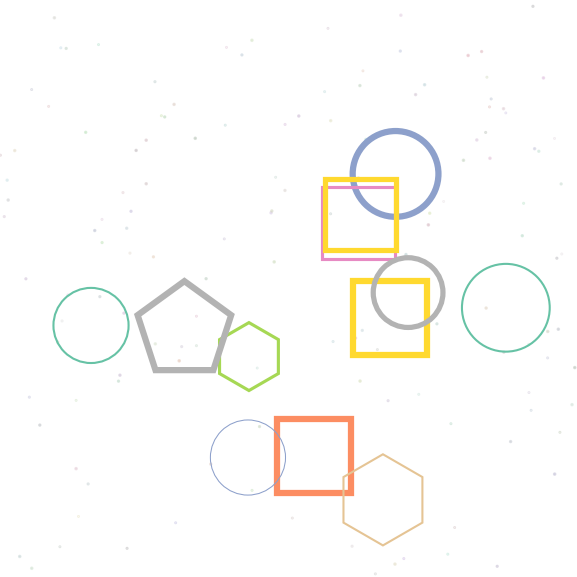[{"shape": "circle", "thickness": 1, "radius": 0.33, "center": [0.158, 0.436]}, {"shape": "circle", "thickness": 1, "radius": 0.38, "center": [0.876, 0.466]}, {"shape": "square", "thickness": 3, "radius": 0.32, "center": [0.544, 0.21]}, {"shape": "circle", "thickness": 0.5, "radius": 0.33, "center": [0.429, 0.207]}, {"shape": "circle", "thickness": 3, "radius": 0.37, "center": [0.685, 0.698]}, {"shape": "square", "thickness": 1.5, "radius": 0.31, "center": [0.621, 0.613]}, {"shape": "hexagon", "thickness": 1.5, "radius": 0.29, "center": [0.431, 0.382]}, {"shape": "square", "thickness": 3, "radius": 0.32, "center": [0.676, 0.448]}, {"shape": "square", "thickness": 2.5, "radius": 0.31, "center": [0.625, 0.627]}, {"shape": "hexagon", "thickness": 1, "radius": 0.39, "center": [0.663, 0.134]}, {"shape": "circle", "thickness": 2.5, "radius": 0.3, "center": [0.707, 0.492]}, {"shape": "pentagon", "thickness": 3, "radius": 0.43, "center": [0.319, 0.427]}]